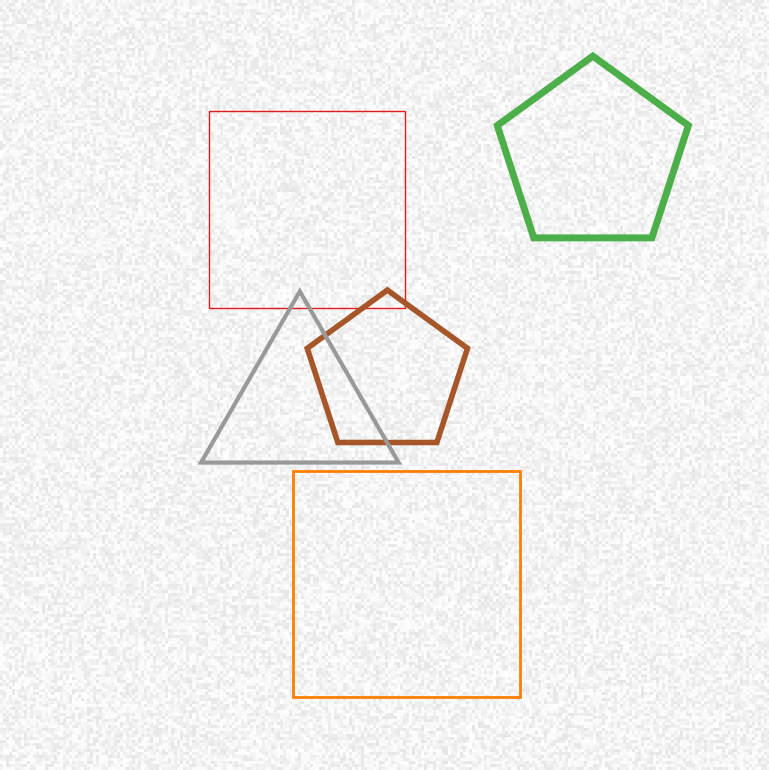[{"shape": "square", "thickness": 0.5, "radius": 0.64, "center": [0.399, 0.728]}, {"shape": "pentagon", "thickness": 2.5, "radius": 0.65, "center": [0.77, 0.797]}, {"shape": "square", "thickness": 1, "radius": 0.73, "center": [0.528, 0.241]}, {"shape": "pentagon", "thickness": 2, "radius": 0.55, "center": [0.503, 0.514]}, {"shape": "triangle", "thickness": 1.5, "radius": 0.74, "center": [0.389, 0.473]}]